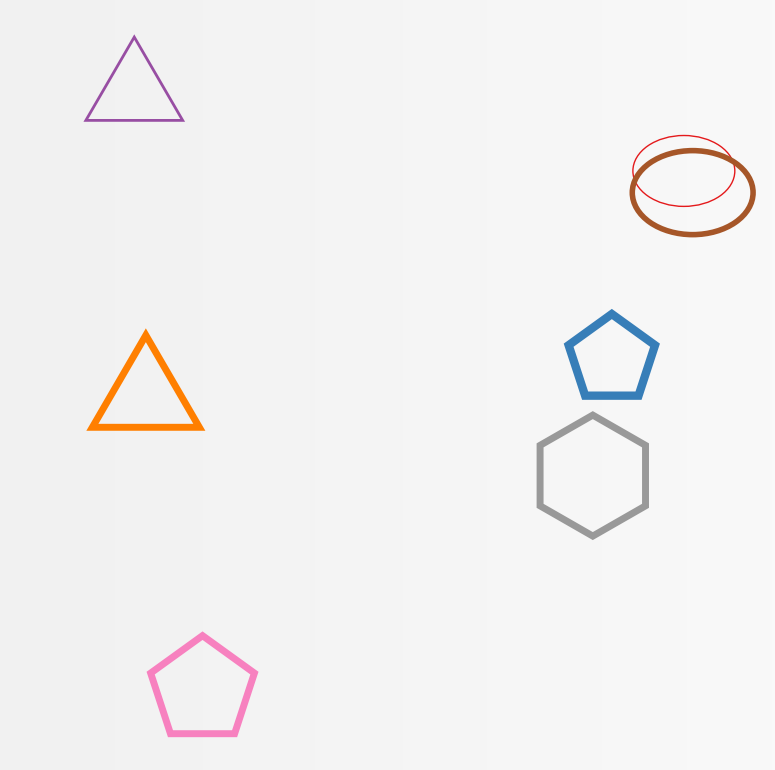[{"shape": "oval", "thickness": 0.5, "radius": 0.33, "center": [0.882, 0.778]}, {"shape": "pentagon", "thickness": 3, "radius": 0.29, "center": [0.789, 0.534]}, {"shape": "triangle", "thickness": 1, "radius": 0.36, "center": [0.173, 0.88]}, {"shape": "triangle", "thickness": 2.5, "radius": 0.4, "center": [0.188, 0.485]}, {"shape": "oval", "thickness": 2, "radius": 0.39, "center": [0.894, 0.75]}, {"shape": "pentagon", "thickness": 2.5, "radius": 0.35, "center": [0.261, 0.104]}, {"shape": "hexagon", "thickness": 2.5, "radius": 0.39, "center": [0.765, 0.382]}]